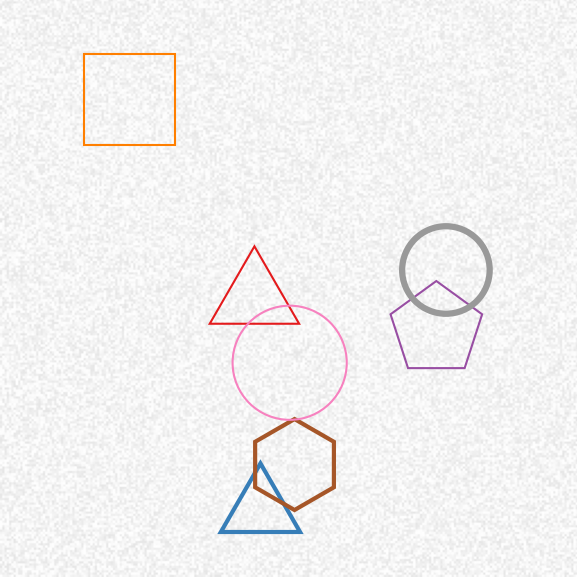[{"shape": "triangle", "thickness": 1, "radius": 0.45, "center": [0.441, 0.483]}, {"shape": "triangle", "thickness": 2, "radius": 0.4, "center": [0.451, 0.118]}, {"shape": "pentagon", "thickness": 1, "radius": 0.42, "center": [0.756, 0.429]}, {"shape": "square", "thickness": 1, "radius": 0.39, "center": [0.224, 0.827]}, {"shape": "hexagon", "thickness": 2, "radius": 0.39, "center": [0.51, 0.195]}, {"shape": "circle", "thickness": 1, "radius": 0.49, "center": [0.502, 0.371]}, {"shape": "circle", "thickness": 3, "radius": 0.38, "center": [0.772, 0.532]}]